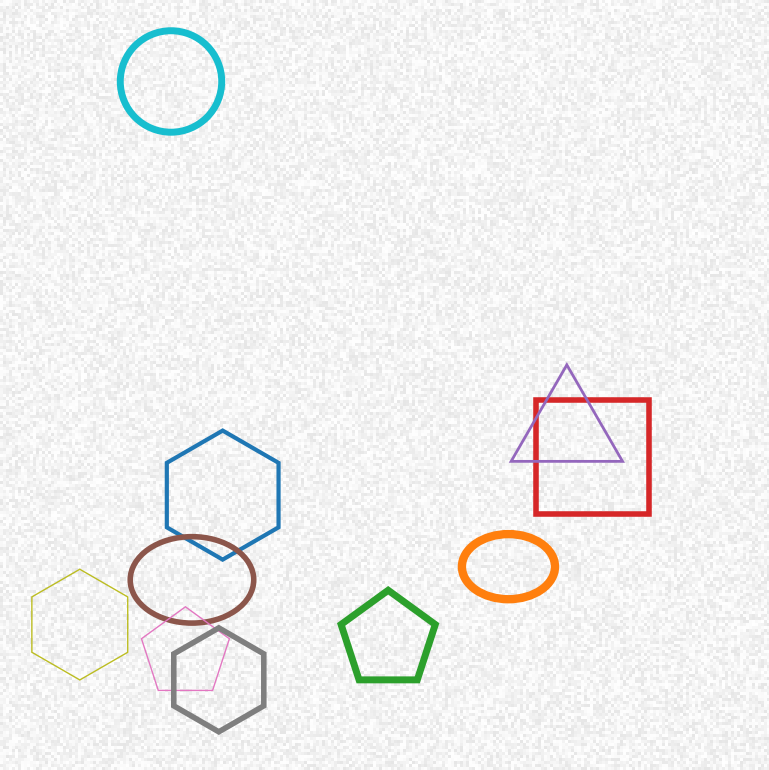[{"shape": "hexagon", "thickness": 1.5, "radius": 0.42, "center": [0.289, 0.357]}, {"shape": "oval", "thickness": 3, "radius": 0.3, "center": [0.66, 0.264]}, {"shape": "pentagon", "thickness": 2.5, "radius": 0.32, "center": [0.504, 0.169]}, {"shape": "square", "thickness": 2, "radius": 0.37, "center": [0.77, 0.406]}, {"shape": "triangle", "thickness": 1, "radius": 0.42, "center": [0.736, 0.443]}, {"shape": "oval", "thickness": 2, "radius": 0.4, "center": [0.249, 0.247]}, {"shape": "pentagon", "thickness": 0.5, "radius": 0.3, "center": [0.241, 0.152]}, {"shape": "hexagon", "thickness": 2, "radius": 0.34, "center": [0.284, 0.117]}, {"shape": "hexagon", "thickness": 0.5, "radius": 0.36, "center": [0.104, 0.189]}, {"shape": "circle", "thickness": 2.5, "radius": 0.33, "center": [0.222, 0.894]}]